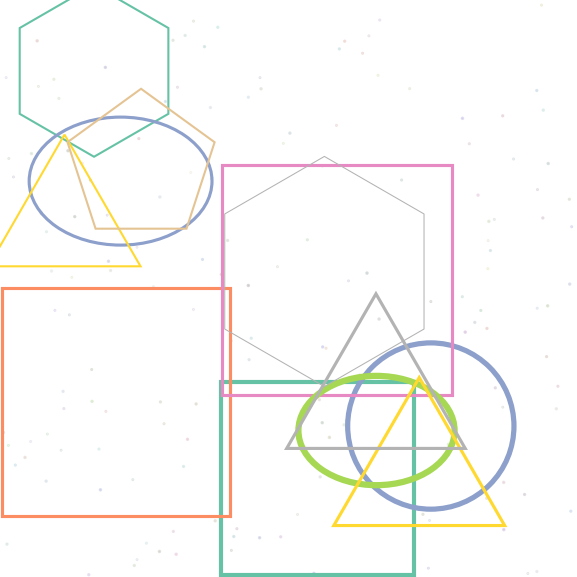[{"shape": "hexagon", "thickness": 1, "radius": 0.74, "center": [0.163, 0.876]}, {"shape": "square", "thickness": 2, "radius": 0.84, "center": [0.551, 0.171]}, {"shape": "square", "thickness": 1.5, "radius": 0.99, "center": [0.202, 0.303]}, {"shape": "circle", "thickness": 2.5, "radius": 0.72, "center": [0.746, 0.261]}, {"shape": "oval", "thickness": 1.5, "radius": 0.79, "center": [0.209, 0.686]}, {"shape": "square", "thickness": 1.5, "radius": 1.0, "center": [0.584, 0.515]}, {"shape": "oval", "thickness": 3, "radius": 0.68, "center": [0.652, 0.254]}, {"shape": "triangle", "thickness": 1.5, "radius": 0.85, "center": [0.726, 0.175]}, {"shape": "triangle", "thickness": 1, "radius": 0.76, "center": [0.112, 0.614]}, {"shape": "pentagon", "thickness": 1, "radius": 0.67, "center": [0.244, 0.711]}, {"shape": "hexagon", "thickness": 0.5, "radius": 1.0, "center": [0.562, 0.529]}, {"shape": "triangle", "thickness": 1.5, "radius": 0.89, "center": [0.651, 0.312]}]